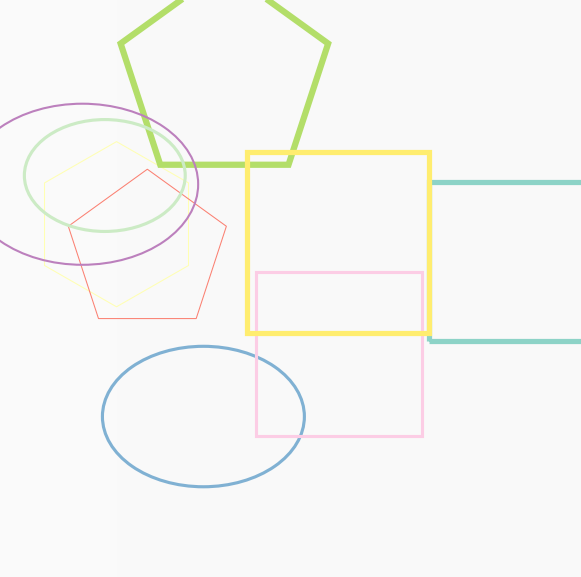[{"shape": "square", "thickness": 2.5, "radius": 0.69, "center": [0.876, 0.546]}, {"shape": "hexagon", "thickness": 0.5, "radius": 0.72, "center": [0.2, 0.611]}, {"shape": "pentagon", "thickness": 0.5, "radius": 0.71, "center": [0.253, 0.563]}, {"shape": "oval", "thickness": 1.5, "radius": 0.87, "center": [0.35, 0.278]}, {"shape": "pentagon", "thickness": 3, "radius": 0.94, "center": [0.386, 0.866]}, {"shape": "square", "thickness": 1.5, "radius": 0.71, "center": [0.583, 0.386]}, {"shape": "oval", "thickness": 1, "radius": 1.0, "center": [0.142, 0.68]}, {"shape": "oval", "thickness": 1.5, "radius": 0.69, "center": [0.18, 0.695]}, {"shape": "square", "thickness": 2.5, "radius": 0.78, "center": [0.581, 0.579]}]